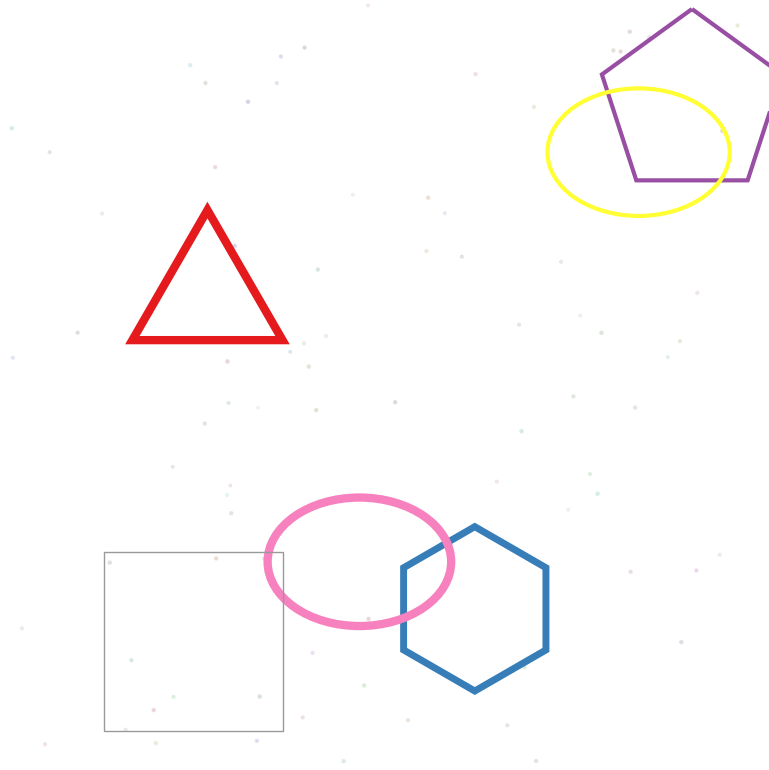[{"shape": "triangle", "thickness": 3, "radius": 0.56, "center": [0.269, 0.615]}, {"shape": "hexagon", "thickness": 2.5, "radius": 0.53, "center": [0.617, 0.209]}, {"shape": "pentagon", "thickness": 1.5, "radius": 0.61, "center": [0.899, 0.865]}, {"shape": "oval", "thickness": 1.5, "radius": 0.59, "center": [0.829, 0.802]}, {"shape": "oval", "thickness": 3, "radius": 0.6, "center": [0.467, 0.27]}, {"shape": "square", "thickness": 0.5, "radius": 0.58, "center": [0.251, 0.167]}]